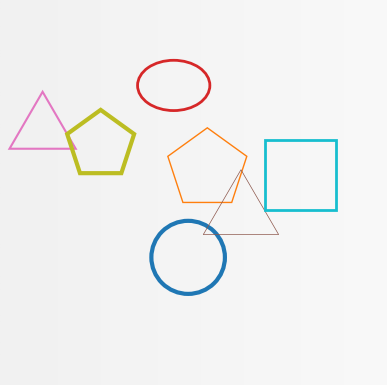[{"shape": "circle", "thickness": 3, "radius": 0.47, "center": [0.486, 0.332]}, {"shape": "pentagon", "thickness": 1, "radius": 0.54, "center": [0.535, 0.561]}, {"shape": "oval", "thickness": 2, "radius": 0.47, "center": [0.448, 0.778]}, {"shape": "triangle", "thickness": 0.5, "radius": 0.56, "center": [0.622, 0.447]}, {"shape": "triangle", "thickness": 1.5, "radius": 0.49, "center": [0.11, 0.663]}, {"shape": "pentagon", "thickness": 3, "radius": 0.45, "center": [0.26, 0.624]}, {"shape": "square", "thickness": 2, "radius": 0.46, "center": [0.776, 0.545]}]